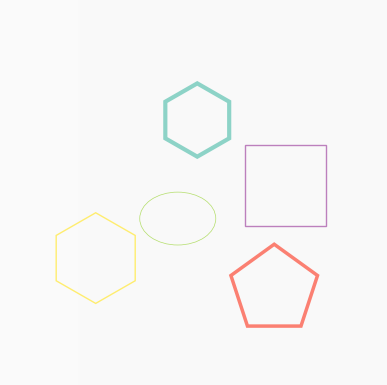[{"shape": "hexagon", "thickness": 3, "radius": 0.48, "center": [0.509, 0.688]}, {"shape": "pentagon", "thickness": 2.5, "radius": 0.59, "center": [0.708, 0.248]}, {"shape": "oval", "thickness": 0.5, "radius": 0.49, "center": [0.459, 0.432]}, {"shape": "square", "thickness": 1, "radius": 0.52, "center": [0.736, 0.519]}, {"shape": "hexagon", "thickness": 1, "radius": 0.59, "center": [0.247, 0.33]}]